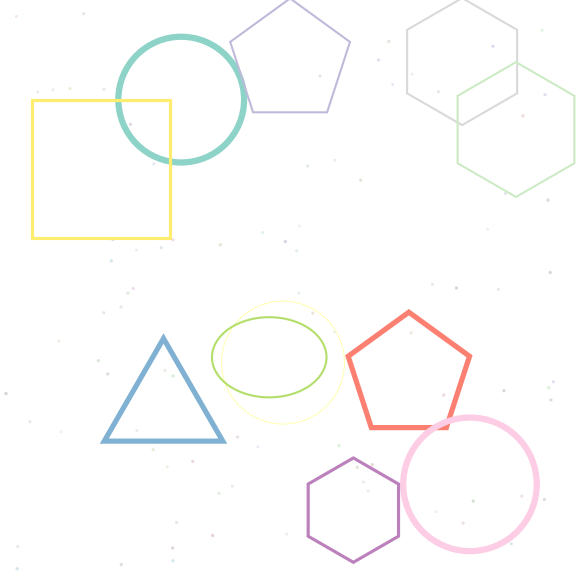[{"shape": "circle", "thickness": 3, "radius": 0.54, "center": [0.314, 0.827]}, {"shape": "circle", "thickness": 0.5, "radius": 0.53, "center": [0.49, 0.371]}, {"shape": "pentagon", "thickness": 1, "radius": 0.55, "center": [0.502, 0.893]}, {"shape": "pentagon", "thickness": 2.5, "radius": 0.55, "center": [0.708, 0.348]}, {"shape": "triangle", "thickness": 2.5, "radius": 0.59, "center": [0.283, 0.295]}, {"shape": "oval", "thickness": 1, "radius": 0.5, "center": [0.466, 0.38]}, {"shape": "circle", "thickness": 3, "radius": 0.58, "center": [0.814, 0.16]}, {"shape": "hexagon", "thickness": 1, "radius": 0.55, "center": [0.8, 0.892]}, {"shape": "hexagon", "thickness": 1.5, "radius": 0.45, "center": [0.612, 0.116]}, {"shape": "hexagon", "thickness": 1, "radius": 0.58, "center": [0.894, 0.775]}, {"shape": "square", "thickness": 1.5, "radius": 0.6, "center": [0.175, 0.706]}]